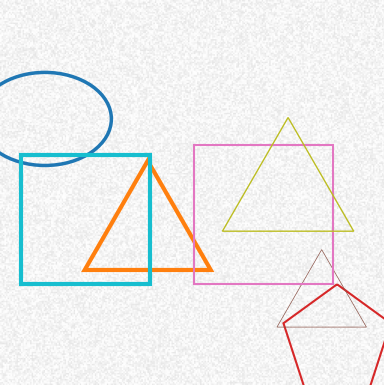[{"shape": "oval", "thickness": 2.5, "radius": 0.86, "center": [0.117, 0.691]}, {"shape": "triangle", "thickness": 3, "radius": 0.95, "center": [0.384, 0.393]}, {"shape": "pentagon", "thickness": 1.5, "radius": 0.73, "center": [0.875, 0.115]}, {"shape": "triangle", "thickness": 0.5, "radius": 0.67, "center": [0.836, 0.217]}, {"shape": "square", "thickness": 1.5, "radius": 0.9, "center": [0.685, 0.443]}, {"shape": "triangle", "thickness": 1, "radius": 0.98, "center": [0.748, 0.498]}, {"shape": "square", "thickness": 3, "radius": 0.84, "center": [0.221, 0.431]}]